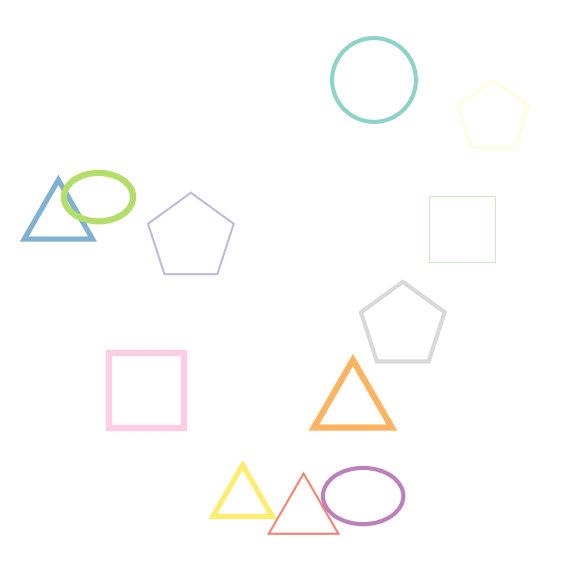[{"shape": "circle", "thickness": 2, "radius": 0.36, "center": [0.648, 0.861]}, {"shape": "pentagon", "thickness": 0.5, "radius": 0.32, "center": [0.854, 0.796]}, {"shape": "pentagon", "thickness": 1, "radius": 0.39, "center": [0.331, 0.587]}, {"shape": "triangle", "thickness": 1, "radius": 0.35, "center": [0.526, 0.11]}, {"shape": "triangle", "thickness": 2.5, "radius": 0.34, "center": [0.101, 0.619]}, {"shape": "triangle", "thickness": 3, "radius": 0.39, "center": [0.611, 0.298]}, {"shape": "oval", "thickness": 3, "radius": 0.3, "center": [0.171, 0.658]}, {"shape": "square", "thickness": 3, "radius": 0.32, "center": [0.253, 0.322]}, {"shape": "pentagon", "thickness": 2, "radius": 0.38, "center": [0.697, 0.435]}, {"shape": "oval", "thickness": 2, "radius": 0.35, "center": [0.629, 0.14]}, {"shape": "square", "thickness": 0.5, "radius": 0.29, "center": [0.8, 0.602]}, {"shape": "triangle", "thickness": 2.5, "radius": 0.3, "center": [0.42, 0.134]}]